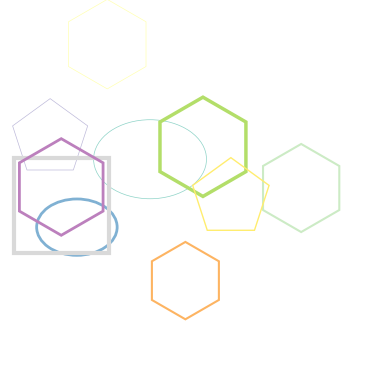[{"shape": "oval", "thickness": 0.5, "radius": 0.73, "center": [0.39, 0.586]}, {"shape": "hexagon", "thickness": 0.5, "radius": 0.58, "center": [0.279, 0.885]}, {"shape": "pentagon", "thickness": 0.5, "radius": 0.51, "center": [0.13, 0.641]}, {"shape": "oval", "thickness": 2, "radius": 0.52, "center": [0.2, 0.41]}, {"shape": "hexagon", "thickness": 1.5, "radius": 0.5, "center": [0.482, 0.271]}, {"shape": "hexagon", "thickness": 2.5, "radius": 0.64, "center": [0.527, 0.619]}, {"shape": "square", "thickness": 3, "radius": 0.61, "center": [0.16, 0.466]}, {"shape": "hexagon", "thickness": 2, "radius": 0.63, "center": [0.159, 0.514]}, {"shape": "hexagon", "thickness": 1.5, "radius": 0.57, "center": [0.782, 0.512]}, {"shape": "pentagon", "thickness": 1, "radius": 0.52, "center": [0.6, 0.486]}]